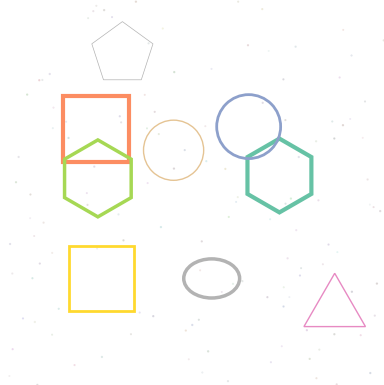[{"shape": "hexagon", "thickness": 3, "radius": 0.48, "center": [0.726, 0.544]}, {"shape": "square", "thickness": 3, "radius": 0.43, "center": [0.249, 0.665]}, {"shape": "circle", "thickness": 2, "radius": 0.42, "center": [0.646, 0.671]}, {"shape": "triangle", "thickness": 1, "radius": 0.46, "center": [0.869, 0.198]}, {"shape": "hexagon", "thickness": 2.5, "radius": 0.5, "center": [0.254, 0.537]}, {"shape": "square", "thickness": 2, "radius": 0.42, "center": [0.263, 0.278]}, {"shape": "circle", "thickness": 1, "radius": 0.39, "center": [0.451, 0.61]}, {"shape": "pentagon", "thickness": 0.5, "radius": 0.42, "center": [0.318, 0.86]}, {"shape": "oval", "thickness": 2.5, "radius": 0.36, "center": [0.55, 0.277]}]